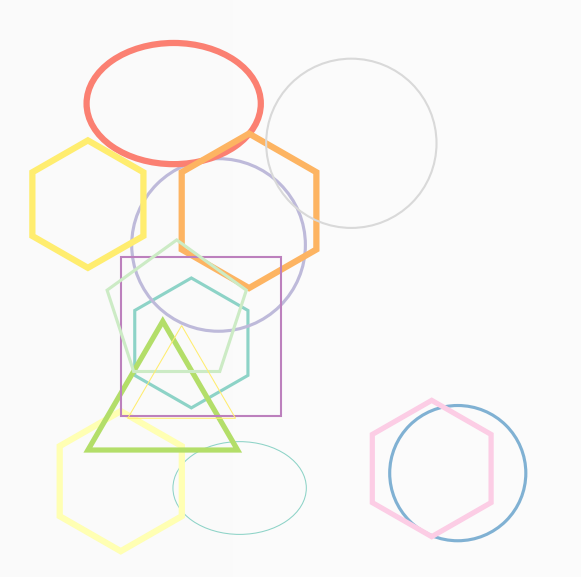[{"shape": "hexagon", "thickness": 1.5, "radius": 0.56, "center": [0.329, 0.405]}, {"shape": "oval", "thickness": 0.5, "radius": 0.57, "center": [0.412, 0.154]}, {"shape": "hexagon", "thickness": 3, "radius": 0.61, "center": [0.208, 0.166]}, {"shape": "circle", "thickness": 1.5, "radius": 0.75, "center": [0.376, 0.575]}, {"shape": "oval", "thickness": 3, "radius": 0.75, "center": [0.299, 0.82]}, {"shape": "circle", "thickness": 1.5, "radius": 0.59, "center": [0.788, 0.18]}, {"shape": "hexagon", "thickness": 3, "radius": 0.67, "center": [0.428, 0.634]}, {"shape": "triangle", "thickness": 2.5, "radius": 0.74, "center": [0.28, 0.294]}, {"shape": "hexagon", "thickness": 2.5, "radius": 0.59, "center": [0.743, 0.188]}, {"shape": "circle", "thickness": 1, "radius": 0.73, "center": [0.604, 0.751]}, {"shape": "square", "thickness": 1, "radius": 0.69, "center": [0.346, 0.417]}, {"shape": "pentagon", "thickness": 1.5, "radius": 0.63, "center": [0.304, 0.458]}, {"shape": "hexagon", "thickness": 3, "radius": 0.55, "center": [0.151, 0.646]}, {"shape": "triangle", "thickness": 0.5, "radius": 0.54, "center": [0.312, 0.328]}]